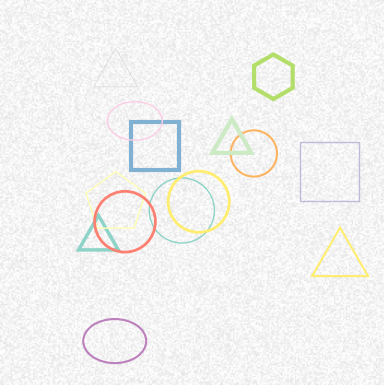[{"shape": "triangle", "thickness": 2.5, "radius": 0.3, "center": [0.256, 0.381]}, {"shape": "circle", "thickness": 1, "radius": 0.42, "center": [0.472, 0.453]}, {"shape": "pentagon", "thickness": 1, "radius": 0.41, "center": [0.301, 0.473]}, {"shape": "square", "thickness": 1, "radius": 0.38, "center": [0.856, 0.554]}, {"shape": "circle", "thickness": 2, "radius": 0.39, "center": [0.325, 0.424]}, {"shape": "square", "thickness": 3, "radius": 0.31, "center": [0.403, 0.62]}, {"shape": "circle", "thickness": 1.5, "radius": 0.3, "center": [0.659, 0.601]}, {"shape": "hexagon", "thickness": 3, "radius": 0.29, "center": [0.71, 0.801]}, {"shape": "oval", "thickness": 1, "radius": 0.36, "center": [0.35, 0.686]}, {"shape": "triangle", "thickness": 0.5, "radius": 0.33, "center": [0.3, 0.808]}, {"shape": "oval", "thickness": 1.5, "radius": 0.41, "center": [0.298, 0.114]}, {"shape": "triangle", "thickness": 3, "radius": 0.29, "center": [0.602, 0.632]}, {"shape": "triangle", "thickness": 1.5, "radius": 0.42, "center": [0.883, 0.325]}, {"shape": "circle", "thickness": 2, "radius": 0.4, "center": [0.516, 0.476]}]